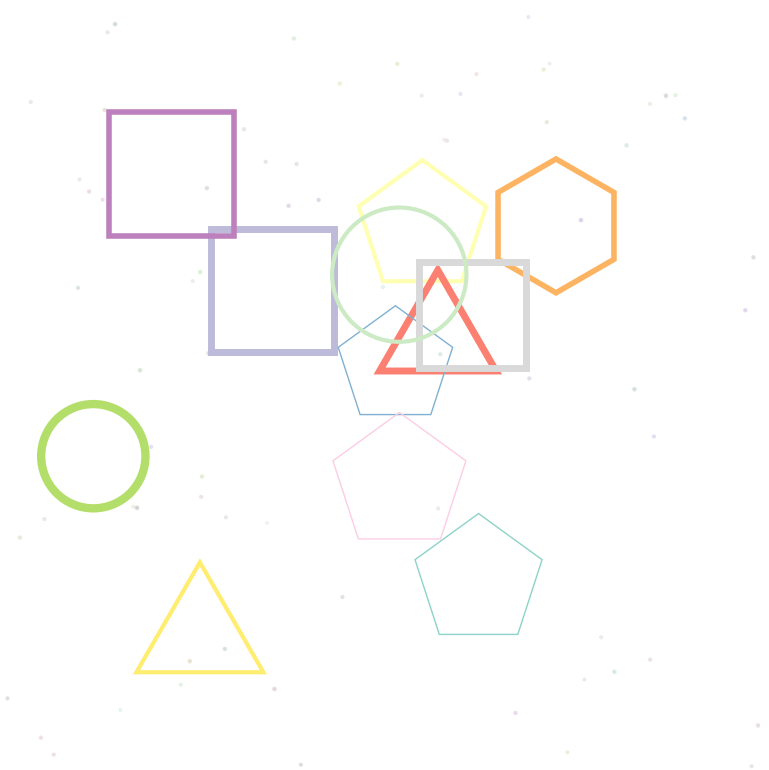[{"shape": "pentagon", "thickness": 0.5, "radius": 0.43, "center": [0.621, 0.246]}, {"shape": "pentagon", "thickness": 1.5, "radius": 0.43, "center": [0.549, 0.705]}, {"shape": "square", "thickness": 2.5, "radius": 0.4, "center": [0.354, 0.623]}, {"shape": "triangle", "thickness": 2.5, "radius": 0.44, "center": [0.569, 0.562]}, {"shape": "pentagon", "thickness": 0.5, "radius": 0.39, "center": [0.514, 0.525]}, {"shape": "hexagon", "thickness": 2, "radius": 0.43, "center": [0.722, 0.707]}, {"shape": "circle", "thickness": 3, "radius": 0.34, "center": [0.121, 0.408]}, {"shape": "pentagon", "thickness": 0.5, "radius": 0.45, "center": [0.519, 0.373]}, {"shape": "square", "thickness": 2.5, "radius": 0.35, "center": [0.614, 0.591]}, {"shape": "square", "thickness": 2, "radius": 0.4, "center": [0.223, 0.774]}, {"shape": "circle", "thickness": 1.5, "radius": 0.44, "center": [0.519, 0.643]}, {"shape": "triangle", "thickness": 1.5, "radius": 0.48, "center": [0.26, 0.175]}]